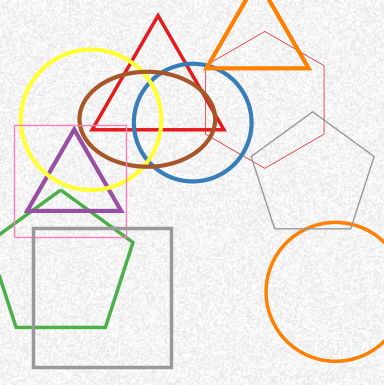[{"shape": "hexagon", "thickness": 0.5, "radius": 0.89, "center": [0.688, 0.74]}, {"shape": "triangle", "thickness": 2.5, "radius": 0.99, "center": [0.41, 0.762]}, {"shape": "circle", "thickness": 3, "radius": 0.76, "center": [0.501, 0.682]}, {"shape": "pentagon", "thickness": 2.5, "radius": 0.99, "center": [0.158, 0.309]}, {"shape": "triangle", "thickness": 3, "radius": 0.7, "center": [0.193, 0.523]}, {"shape": "triangle", "thickness": 3, "radius": 0.77, "center": [0.669, 0.899]}, {"shape": "circle", "thickness": 2.5, "radius": 0.9, "center": [0.871, 0.242]}, {"shape": "circle", "thickness": 3, "radius": 0.91, "center": [0.237, 0.689]}, {"shape": "oval", "thickness": 3, "radius": 0.88, "center": [0.383, 0.69]}, {"shape": "square", "thickness": 1, "radius": 0.73, "center": [0.181, 0.53]}, {"shape": "square", "thickness": 2.5, "radius": 0.9, "center": [0.264, 0.227]}, {"shape": "pentagon", "thickness": 1, "radius": 0.84, "center": [0.812, 0.542]}]